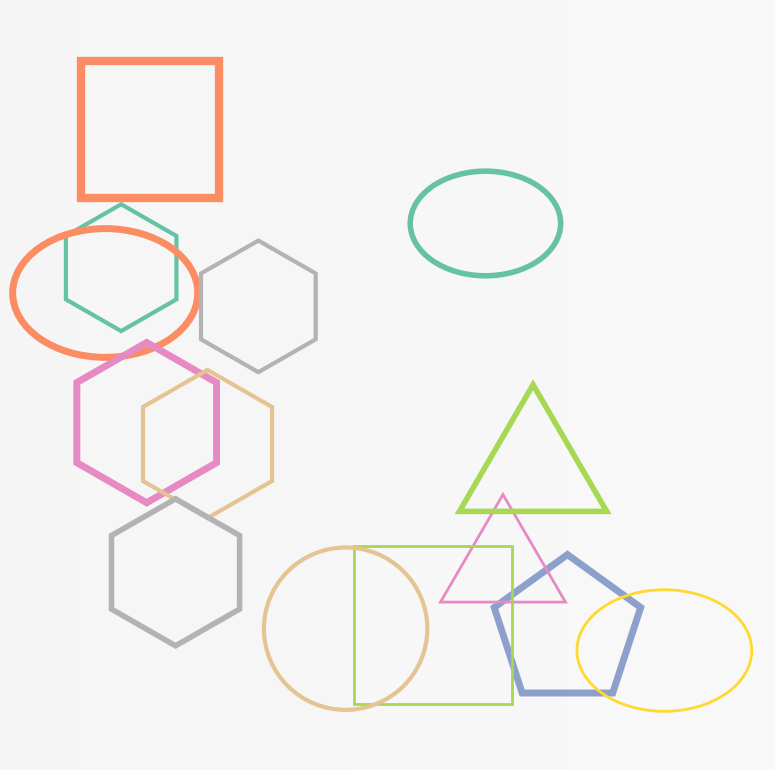[{"shape": "oval", "thickness": 2, "radius": 0.49, "center": [0.626, 0.71]}, {"shape": "hexagon", "thickness": 1.5, "radius": 0.41, "center": [0.156, 0.652]}, {"shape": "oval", "thickness": 2.5, "radius": 0.6, "center": [0.136, 0.62]}, {"shape": "square", "thickness": 3, "radius": 0.44, "center": [0.193, 0.832]}, {"shape": "pentagon", "thickness": 2.5, "radius": 0.5, "center": [0.732, 0.18]}, {"shape": "triangle", "thickness": 1, "radius": 0.47, "center": [0.649, 0.265]}, {"shape": "hexagon", "thickness": 2.5, "radius": 0.52, "center": [0.189, 0.451]}, {"shape": "triangle", "thickness": 2, "radius": 0.55, "center": [0.688, 0.391]}, {"shape": "square", "thickness": 1, "radius": 0.51, "center": [0.559, 0.188]}, {"shape": "oval", "thickness": 1, "radius": 0.56, "center": [0.857, 0.155]}, {"shape": "circle", "thickness": 1.5, "radius": 0.53, "center": [0.446, 0.184]}, {"shape": "hexagon", "thickness": 1.5, "radius": 0.48, "center": [0.268, 0.423]}, {"shape": "hexagon", "thickness": 1.5, "radius": 0.43, "center": [0.333, 0.602]}, {"shape": "hexagon", "thickness": 2, "radius": 0.48, "center": [0.227, 0.257]}]